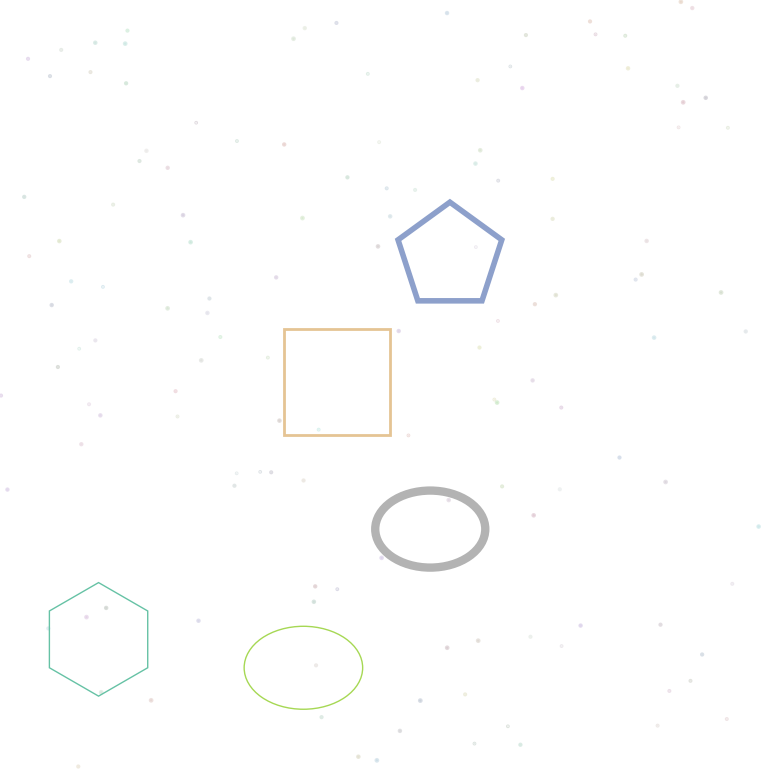[{"shape": "hexagon", "thickness": 0.5, "radius": 0.37, "center": [0.128, 0.17]}, {"shape": "pentagon", "thickness": 2, "radius": 0.35, "center": [0.584, 0.667]}, {"shape": "oval", "thickness": 0.5, "radius": 0.38, "center": [0.394, 0.133]}, {"shape": "square", "thickness": 1, "radius": 0.35, "center": [0.438, 0.504]}, {"shape": "oval", "thickness": 3, "radius": 0.36, "center": [0.559, 0.313]}]